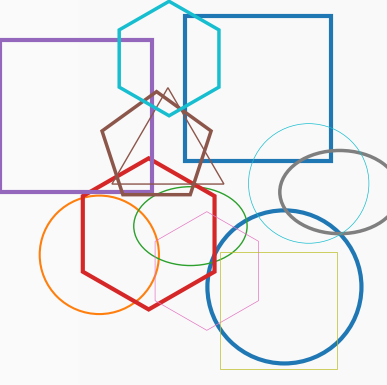[{"shape": "square", "thickness": 3, "radius": 0.94, "center": [0.667, 0.769]}, {"shape": "circle", "thickness": 3, "radius": 0.99, "center": [0.734, 0.255]}, {"shape": "circle", "thickness": 1.5, "radius": 0.77, "center": [0.256, 0.338]}, {"shape": "oval", "thickness": 1, "radius": 0.73, "center": [0.491, 0.413]}, {"shape": "hexagon", "thickness": 3, "radius": 0.98, "center": [0.384, 0.393]}, {"shape": "square", "thickness": 3, "radius": 0.98, "center": [0.196, 0.698]}, {"shape": "pentagon", "thickness": 2.5, "radius": 0.74, "center": [0.404, 0.614]}, {"shape": "triangle", "thickness": 1, "radius": 0.83, "center": [0.433, 0.605]}, {"shape": "hexagon", "thickness": 0.5, "radius": 0.77, "center": [0.534, 0.296]}, {"shape": "oval", "thickness": 2.5, "radius": 0.77, "center": [0.876, 0.501]}, {"shape": "square", "thickness": 0.5, "radius": 0.76, "center": [0.718, 0.194]}, {"shape": "hexagon", "thickness": 2.5, "radius": 0.74, "center": [0.436, 0.848]}, {"shape": "circle", "thickness": 0.5, "radius": 0.78, "center": [0.797, 0.524]}]